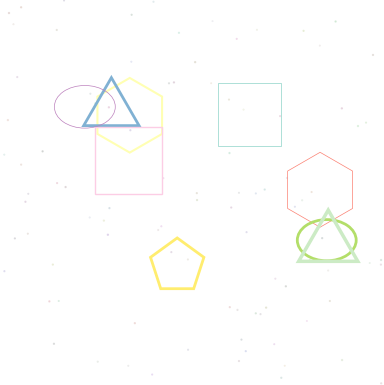[{"shape": "square", "thickness": 0.5, "radius": 0.41, "center": [0.649, 0.703]}, {"shape": "hexagon", "thickness": 1.5, "radius": 0.48, "center": [0.337, 0.701]}, {"shape": "hexagon", "thickness": 0.5, "radius": 0.49, "center": [0.831, 0.507]}, {"shape": "triangle", "thickness": 2, "radius": 0.42, "center": [0.289, 0.715]}, {"shape": "oval", "thickness": 2, "radius": 0.38, "center": [0.849, 0.376]}, {"shape": "square", "thickness": 1, "radius": 0.43, "center": [0.334, 0.583]}, {"shape": "oval", "thickness": 0.5, "radius": 0.4, "center": [0.22, 0.723]}, {"shape": "triangle", "thickness": 2.5, "radius": 0.44, "center": [0.853, 0.366]}, {"shape": "pentagon", "thickness": 2, "radius": 0.36, "center": [0.46, 0.309]}]